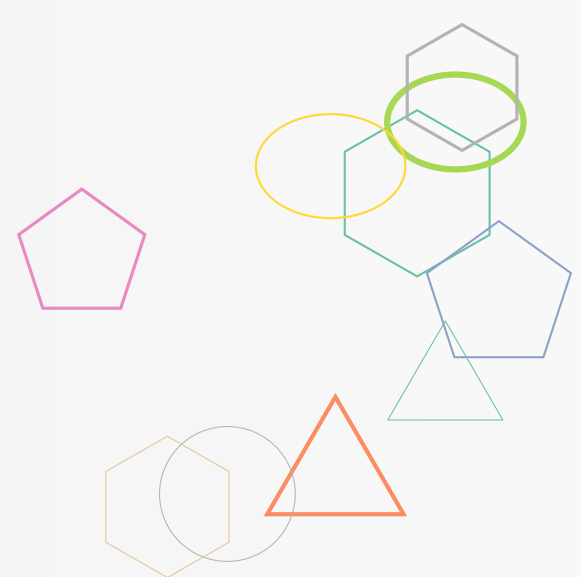[{"shape": "triangle", "thickness": 0.5, "radius": 0.57, "center": [0.766, 0.329]}, {"shape": "hexagon", "thickness": 1, "radius": 0.72, "center": [0.718, 0.664]}, {"shape": "triangle", "thickness": 2, "radius": 0.68, "center": [0.577, 0.176]}, {"shape": "pentagon", "thickness": 1, "radius": 0.65, "center": [0.858, 0.486]}, {"shape": "pentagon", "thickness": 1.5, "radius": 0.57, "center": [0.141, 0.558]}, {"shape": "oval", "thickness": 3, "radius": 0.59, "center": [0.783, 0.788]}, {"shape": "oval", "thickness": 1, "radius": 0.64, "center": [0.569, 0.711]}, {"shape": "hexagon", "thickness": 0.5, "radius": 0.61, "center": [0.288, 0.121]}, {"shape": "hexagon", "thickness": 1.5, "radius": 0.54, "center": [0.795, 0.848]}, {"shape": "circle", "thickness": 0.5, "radius": 0.58, "center": [0.391, 0.144]}]